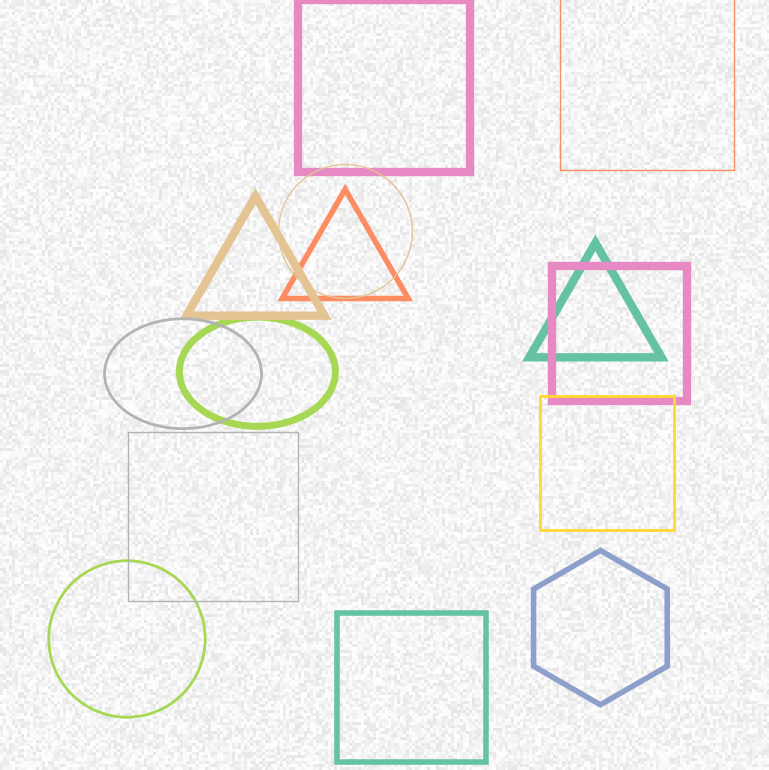[{"shape": "triangle", "thickness": 3, "radius": 0.5, "center": [0.773, 0.586]}, {"shape": "square", "thickness": 2, "radius": 0.48, "center": [0.535, 0.107]}, {"shape": "triangle", "thickness": 2, "radius": 0.47, "center": [0.448, 0.66]}, {"shape": "square", "thickness": 0.5, "radius": 0.56, "center": [0.84, 0.891]}, {"shape": "hexagon", "thickness": 2, "radius": 0.5, "center": [0.78, 0.185]}, {"shape": "square", "thickness": 3, "radius": 0.44, "center": [0.804, 0.567]}, {"shape": "square", "thickness": 3, "radius": 0.56, "center": [0.499, 0.888]}, {"shape": "oval", "thickness": 2.5, "radius": 0.51, "center": [0.334, 0.517]}, {"shape": "circle", "thickness": 1, "radius": 0.51, "center": [0.165, 0.17]}, {"shape": "square", "thickness": 1, "radius": 0.43, "center": [0.788, 0.399]}, {"shape": "circle", "thickness": 0.5, "radius": 0.43, "center": [0.449, 0.699]}, {"shape": "triangle", "thickness": 3, "radius": 0.52, "center": [0.332, 0.642]}, {"shape": "oval", "thickness": 1, "radius": 0.51, "center": [0.238, 0.515]}, {"shape": "square", "thickness": 0.5, "radius": 0.55, "center": [0.277, 0.329]}]